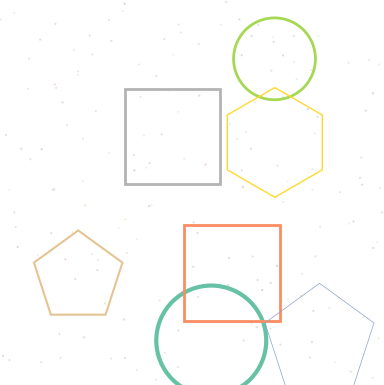[{"shape": "circle", "thickness": 3, "radius": 0.71, "center": [0.549, 0.116]}, {"shape": "square", "thickness": 2, "radius": 0.63, "center": [0.603, 0.29]}, {"shape": "pentagon", "thickness": 0.5, "radius": 0.74, "center": [0.83, 0.115]}, {"shape": "circle", "thickness": 2, "radius": 0.53, "center": [0.713, 0.847]}, {"shape": "hexagon", "thickness": 1, "radius": 0.71, "center": [0.714, 0.63]}, {"shape": "pentagon", "thickness": 1.5, "radius": 0.6, "center": [0.203, 0.28]}, {"shape": "square", "thickness": 2, "radius": 0.62, "center": [0.448, 0.646]}]